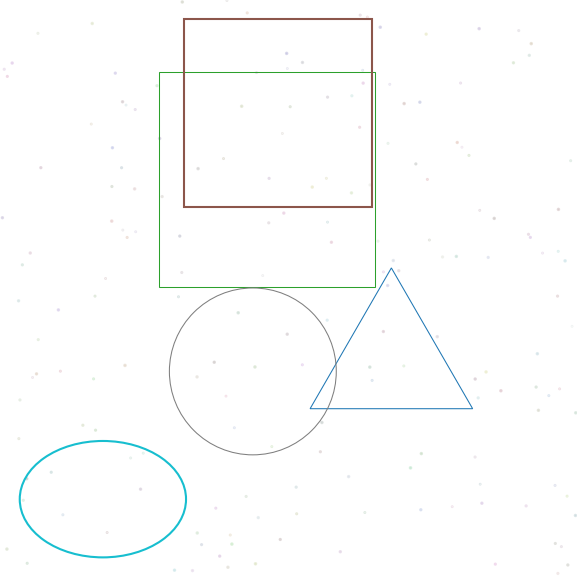[{"shape": "triangle", "thickness": 0.5, "radius": 0.81, "center": [0.678, 0.373]}, {"shape": "square", "thickness": 0.5, "radius": 0.93, "center": [0.463, 0.688]}, {"shape": "square", "thickness": 1, "radius": 0.81, "center": [0.481, 0.803]}, {"shape": "circle", "thickness": 0.5, "radius": 0.72, "center": [0.438, 0.356]}, {"shape": "oval", "thickness": 1, "radius": 0.72, "center": [0.178, 0.135]}]